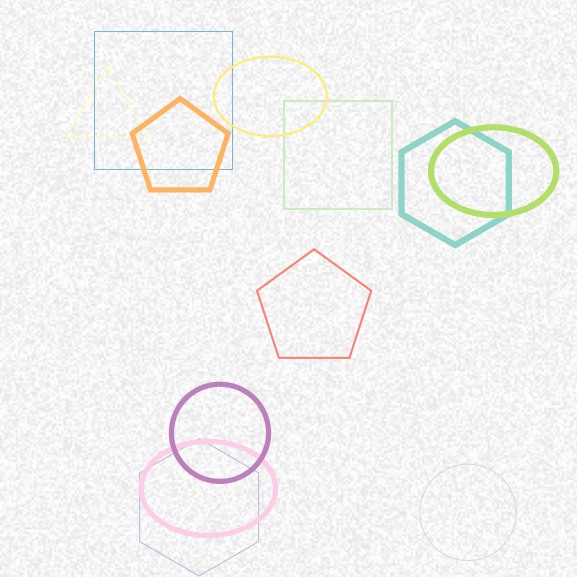[{"shape": "hexagon", "thickness": 3, "radius": 0.54, "center": [0.788, 0.682]}, {"shape": "triangle", "thickness": 0.5, "radius": 0.41, "center": [0.185, 0.802]}, {"shape": "hexagon", "thickness": 0.5, "radius": 0.59, "center": [0.345, 0.121]}, {"shape": "pentagon", "thickness": 1, "radius": 0.52, "center": [0.544, 0.464]}, {"shape": "square", "thickness": 0.5, "radius": 0.6, "center": [0.282, 0.826]}, {"shape": "pentagon", "thickness": 2.5, "radius": 0.44, "center": [0.312, 0.741]}, {"shape": "oval", "thickness": 3, "radius": 0.54, "center": [0.855, 0.703]}, {"shape": "oval", "thickness": 2.5, "radius": 0.58, "center": [0.361, 0.153]}, {"shape": "circle", "thickness": 0.5, "radius": 0.42, "center": [0.81, 0.112]}, {"shape": "circle", "thickness": 2.5, "radius": 0.42, "center": [0.381, 0.25]}, {"shape": "square", "thickness": 1, "radius": 0.47, "center": [0.585, 0.73]}, {"shape": "oval", "thickness": 1, "radius": 0.49, "center": [0.468, 0.832]}]